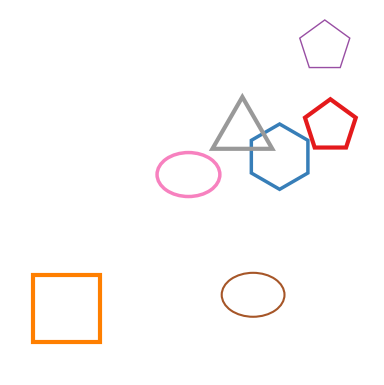[{"shape": "pentagon", "thickness": 3, "radius": 0.35, "center": [0.858, 0.673]}, {"shape": "hexagon", "thickness": 2.5, "radius": 0.42, "center": [0.726, 0.593]}, {"shape": "pentagon", "thickness": 1, "radius": 0.34, "center": [0.844, 0.88]}, {"shape": "square", "thickness": 3, "radius": 0.44, "center": [0.173, 0.199]}, {"shape": "oval", "thickness": 1.5, "radius": 0.41, "center": [0.657, 0.234]}, {"shape": "oval", "thickness": 2.5, "radius": 0.41, "center": [0.489, 0.547]}, {"shape": "triangle", "thickness": 3, "radius": 0.45, "center": [0.629, 0.658]}]